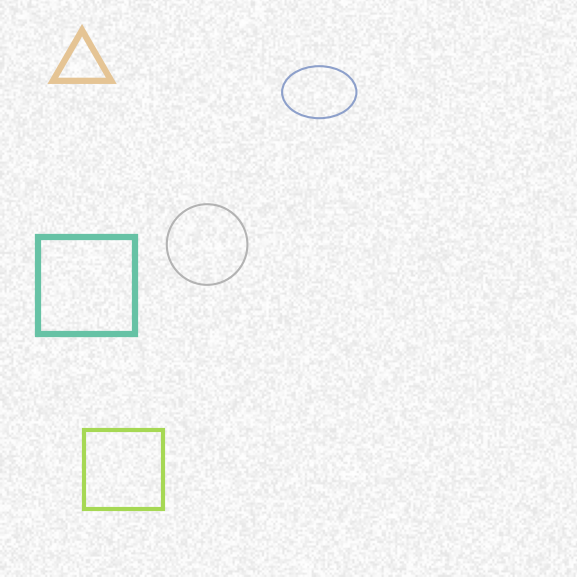[{"shape": "square", "thickness": 3, "radius": 0.42, "center": [0.15, 0.505]}, {"shape": "oval", "thickness": 1, "radius": 0.32, "center": [0.553, 0.839]}, {"shape": "square", "thickness": 2, "radius": 0.34, "center": [0.214, 0.186]}, {"shape": "triangle", "thickness": 3, "radius": 0.29, "center": [0.142, 0.888]}, {"shape": "circle", "thickness": 1, "radius": 0.35, "center": [0.359, 0.576]}]